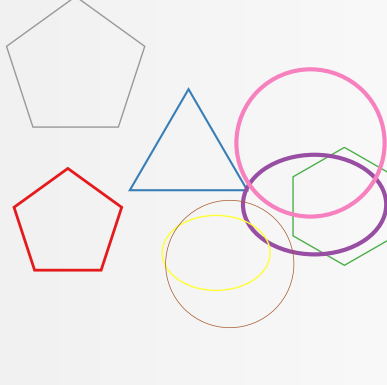[{"shape": "pentagon", "thickness": 2, "radius": 0.73, "center": [0.175, 0.416]}, {"shape": "triangle", "thickness": 1.5, "radius": 0.87, "center": [0.487, 0.593]}, {"shape": "hexagon", "thickness": 1, "radius": 0.77, "center": [0.889, 0.464]}, {"shape": "oval", "thickness": 3, "radius": 0.92, "center": [0.812, 0.469]}, {"shape": "oval", "thickness": 1, "radius": 0.7, "center": [0.558, 0.343]}, {"shape": "circle", "thickness": 0.5, "radius": 0.83, "center": [0.593, 0.314]}, {"shape": "circle", "thickness": 3, "radius": 0.96, "center": [0.801, 0.629]}, {"shape": "pentagon", "thickness": 1, "radius": 0.94, "center": [0.195, 0.822]}]